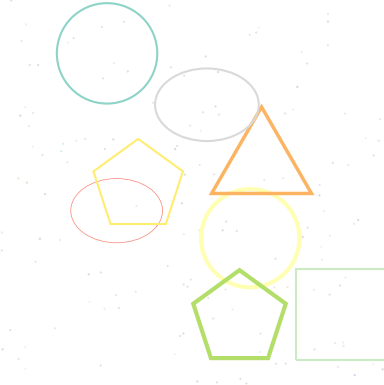[{"shape": "circle", "thickness": 1.5, "radius": 0.65, "center": [0.278, 0.861]}, {"shape": "circle", "thickness": 3, "radius": 0.64, "center": [0.65, 0.381]}, {"shape": "oval", "thickness": 0.5, "radius": 0.6, "center": [0.303, 0.453]}, {"shape": "triangle", "thickness": 2.5, "radius": 0.75, "center": [0.679, 0.572]}, {"shape": "pentagon", "thickness": 3, "radius": 0.63, "center": [0.622, 0.172]}, {"shape": "oval", "thickness": 1.5, "radius": 0.67, "center": [0.537, 0.728]}, {"shape": "square", "thickness": 1.5, "radius": 0.59, "center": [0.887, 0.183]}, {"shape": "pentagon", "thickness": 1.5, "radius": 0.61, "center": [0.359, 0.517]}]